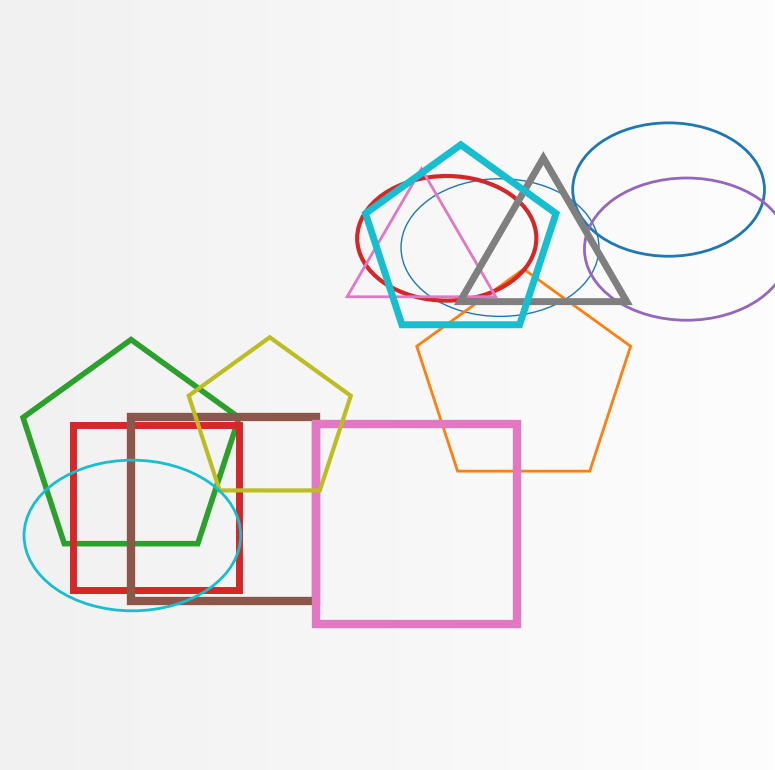[{"shape": "oval", "thickness": 0.5, "radius": 0.64, "center": [0.645, 0.678]}, {"shape": "oval", "thickness": 1, "radius": 0.62, "center": [0.863, 0.754]}, {"shape": "pentagon", "thickness": 1, "radius": 0.73, "center": [0.676, 0.506]}, {"shape": "pentagon", "thickness": 2, "radius": 0.73, "center": [0.169, 0.412]}, {"shape": "square", "thickness": 2.5, "radius": 0.54, "center": [0.201, 0.341]}, {"shape": "oval", "thickness": 1.5, "radius": 0.58, "center": [0.576, 0.69]}, {"shape": "oval", "thickness": 1, "radius": 0.66, "center": [0.886, 0.676]}, {"shape": "square", "thickness": 3, "radius": 0.6, "center": [0.288, 0.339]}, {"shape": "triangle", "thickness": 1, "radius": 0.55, "center": [0.544, 0.67]}, {"shape": "square", "thickness": 3, "radius": 0.65, "center": [0.538, 0.32]}, {"shape": "triangle", "thickness": 2.5, "radius": 0.62, "center": [0.701, 0.67]}, {"shape": "pentagon", "thickness": 1.5, "radius": 0.55, "center": [0.348, 0.452]}, {"shape": "pentagon", "thickness": 2.5, "radius": 0.65, "center": [0.595, 0.683]}, {"shape": "oval", "thickness": 1, "radius": 0.7, "center": [0.171, 0.305]}]